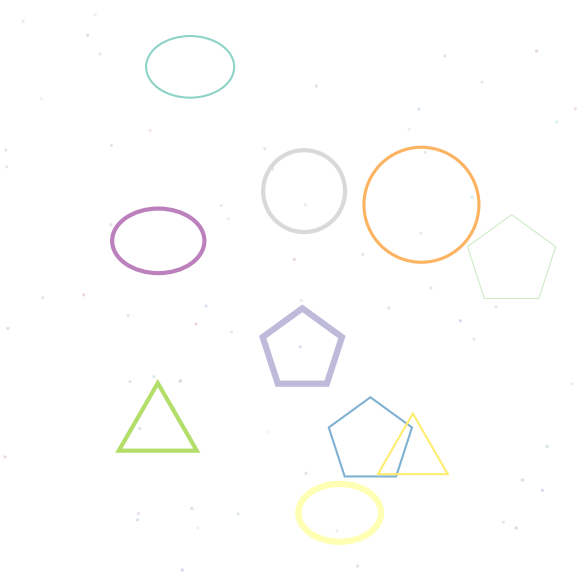[{"shape": "oval", "thickness": 1, "radius": 0.38, "center": [0.329, 0.883]}, {"shape": "oval", "thickness": 3, "radius": 0.36, "center": [0.588, 0.111]}, {"shape": "pentagon", "thickness": 3, "radius": 0.36, "center": [0.523, 0.393]}, {"shape": "pentagon", "thickness": 1, "radius": 0.38, "center": [0.641, 0.235]}, {"shape": "circle", "thickness": 1.5, "radius": 0.5, "center": [0.73, 0.645]}, {"shape": "triangle", "thickness": 2, "radius": 0.39, "center": [0.273, 0.258]}, {"shape": "circle", "thickness": 2, "radius": 0.35, "center": [0.527, 0.668]}, {"shape": "oval", "thickness": 2, "radius": 0.4, "center": [0.274, 0.582]}, {"shape": "pentagon", "thickness": 0.5, "radius": 0.4, "center": [0.886, 0.547]}, {"shape": "triangle", "thickness": 1, "radius": 0.35, "center": [0.715, 0.213]}]